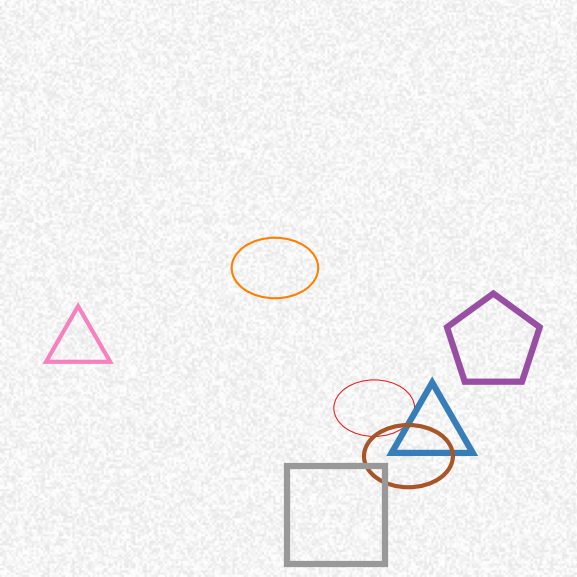[{"shape": "oval", "thickness": 0.5, "radius": 0.35, "center": [0.648, 0.292]}, {"shape": "triangle", "thickness": 3, "radius": 0.41, "center": [0.748, 0.255]}, {"shape": "pentagon", "thickness": 3, "radius": 0.42, "center": [0.854, 0.406]}, {"shape": "oval", "thickness": 1, "radius": 0.37, "center": [0.476, 0.535]}, {"shape": "oval", "thickness": 2, "radius": 0.38, "center": [0.707, 0.209]}, {"shape": "triangle", "thickness": 2, "radius": 0.32, "center": [0.135, 0.405]}, {"shape": "square", "thickness": 3, "radius": 0.42, "center": [0.582, 0.108]}]